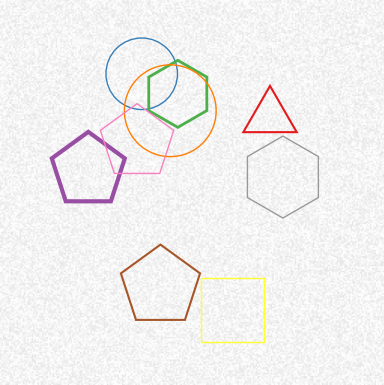[{"shape": "triangle", "thickness": 1.5, "radius": 0.4, "center": [0.701, 0.697]}, {"shape": "circle", "thickness": 1, "radius": 0.46, "center": [0.368, 0.808]}, {"shape": "hexagon", "thickness": 2, "radius": 0.44, "center": [0.462, 0.756]}, {"shape": "pentagon", "thickness": 3, "radius": 0.5, "center": [0.229, 0.558]}, {"shape": "circle", "thickness": 1, "radius": 0.6, "center": [0.442, 0.712]}, {"shape": "square", "thickness": 1, "radius": 0.41, "center": [0.604, 0.195]}, {"shape": "pentagon", "thickness": 1.5, "radius": 0.54, "center": [0.417, 0.257]}, {"shape": "pentagon", "thickness": 1, "radius": 0.5, "center": [0.356, 0.631]}, {"shape": "hexagon", "thickness": 1, "radius": 0.53, "center": [0.735, 0.54]}]